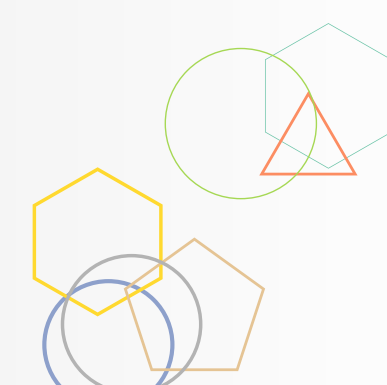[{"shape": "hexagon", "thickness": 0.5, "radius": 0.94, "center": [0.848, 0.751]}, {"shape": "triangle", "thickness": 2, "radius": 0.7, "center": [0.796, 0.617]}, {"shape": "circle", "thickness": 3, "radius": 0.83, "center": [0.28, 0.104]}, {"shape": "circle", "thickness": 1, "radius": 0.98, "center": [0.622, 0.679]}, {"shape": "hexagon", "thickness": 2.5, "radius": 0.94, "center": [0.252, 0.372]}, {"shape": "pentagon", "thickness": 2, "radius": 0.94, "center": [0.502, 0.191]}, {"shape": "circle", "thickness": 2.5, "radius": 0.89, "center": [0.34, 0.158]}]